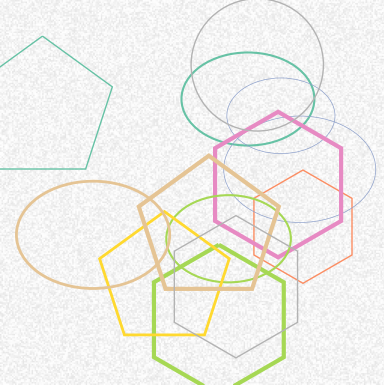[{"shape": "pentagon", "thickness": 1, "radius": 0.95, "center": [0.11, 0.715]}, {"shape": "oval", "thickness": 1.5, "radius": 0.86, "center": [0.644, 0.743]}, {"shape": "hexagon", "thickness": 1, "radius": 0.74, "center": [0.787, 0.411]}, {"shape": "oval", "thickness": 0.5, "radius": 0.7, "center": [0.73, 0.699]}, {"shape": "oval", "thickness": 0.5, "radius": 0.99, "center": [0.778, 0.56]}, {"shape": "hexagon", "thickness": 3, "radius": 0.94, "center": [0.722, 0.521]}, {"shape": "oval", "thickness": 1.5, "radius": 0.81, "center": [0.594, 0.38]}, {"shape": "hexagon", "thickness": 3, "radius": 0.97, "center": [0.568, 0.17]}, {"shape": "pentagon", "thickness": 2, "radius": 0.89, "center": [0.427, 0.273]}, {"shape": "pentagon", "thickness": 3, "radius": 0.96, "center": [0.542, 0.404]}, {"shape": "oval", "thickness": 2, "radius": 1.0, "center": [0.242, 0.39]}, {"shape": "hexagon", "thickness": 1, "radius": 0.92, "center": [0.613, 0.255]}, {"shape": "circle", "thickness": 1, "radius": 0.86, "center": [0.668, 0.832]}]